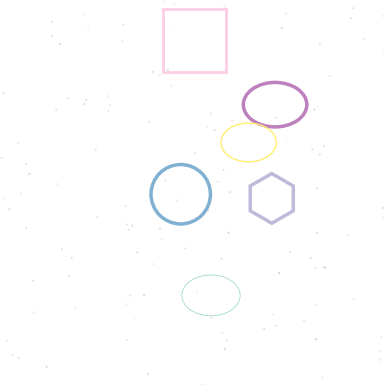[{"shape": "oval", "thickness": 0.5, "radius": 0.38, "center": [0.548, 0.233]}, {"shape": "hexagon", "thickness": 2.5, "radius": 0.32, "center": [0.706, 0.485]}, {"shape": "circle", "thickness": 2.5, "radius": 0.39, "center": [0.469, 0.495]}, {"shape": "square", "thickness": 2, "radius": 0.41, "center": [0.504, 0.894]}, {"shape": "oval", "thickness": 2.5, "radius": 0.41, "center": [0.714, 0.728]}, {"shape": "oval", "thickness": 1, "radius": 0.36, "center": [0.646, 0.63]}]